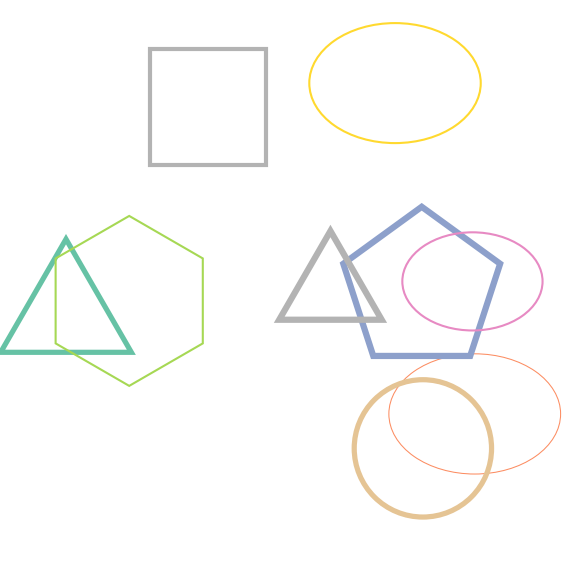[{"shape": "triangle", "thickness": 2.5, "radius": 0.65, "center": [0.114, 0.454]}, {"shape": "oval", "thickness": 0.5, "radius": 0.74, "center": [0.822, 0.282]}, {"shape": "pentagon", "thickness": 3, "radius": 0.71, "center": [0.73, 0.498]}, {"shape": "oval", "thickness": 1, "radius": 0.61, "center": [0.818, 0.512]}, {"shape": "hexagon", "thickness": 1, "radius": 0.74, "center": [0.224, 0.478]}, {"shape": "oval", "thickness": 1, "radius": 0.74, "center": [0.684, 0.855]}, {"shape": "circle", "thickness": 2.5, "radius": 0.59, "center": [0.732, 0.223]}, {"shape": "triangle", "thickness": 3, "radius": 0.51, "center": [0.572, 0.497]}, {"shape": "square", "thickness": 2, "radius": 0.5, "center": [0.359, 0.814]}]